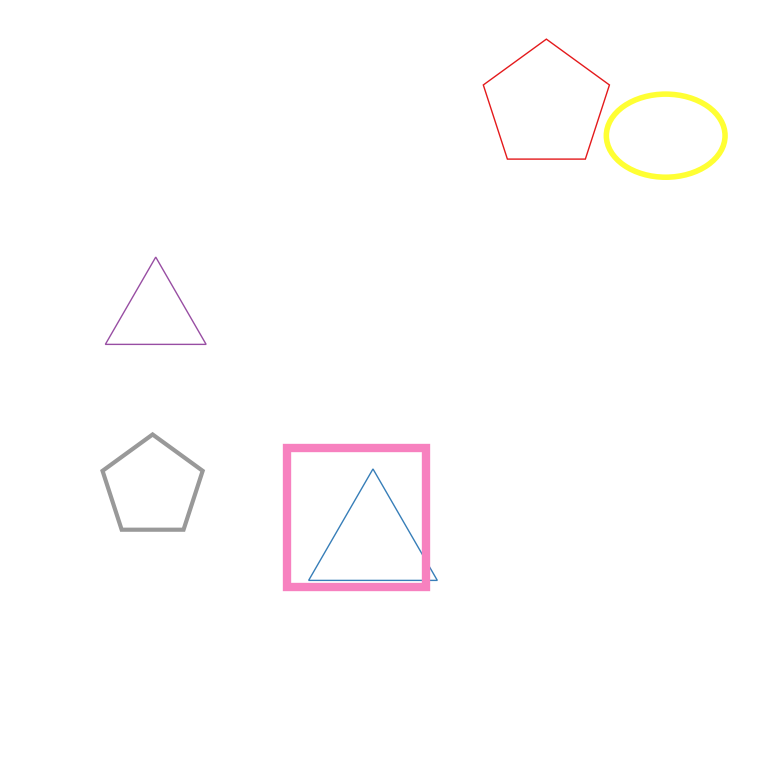[{"shape": "pentagon", "thickness": 0.5, "radius": 0.43, "center": [0.71, 0.863]}, {"shape": "triangle", "thickness": 0.5, "radius": 0.48, "center": [0.484, 0.294]}, {"shape": "triangle", "thickness": 0.5, "radius": 0.38, "center": [0.202, 0.591]}, {"shape": "oval", "thickness": 2, "radius": 0.39, "center": [0.865, 0.824]}, {"shape": "square", "thickness": 3, "radius": 0.45, "center": [0.463, 0.328]}, {"shape": "pentagon", "thickness": 1.5, "radius": 0.34, "center": [0.198, 0.367]}]